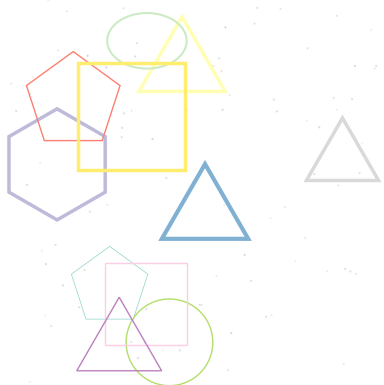[{"shape": "pentagon", "thickness": 0.5, "radius": 0.52, "center": [0.285, 0.256]}, {"shape": "triangle", "thickness": 2.5, "radius": 0.65, "center": [0.473, 0.827]}, {"shape": "hexagon", "thickness": 2.5, "radius": 0.72, "center": [0.148, 0.573]}, {"shape": "pentagon", "thickness": 1, "radius": 0.64, "center": [0.19, 0.738]}, {"shape": "triangle", "thickness": 3, "radius": 0.65, "center": [0.533, 0.444]}, {"shape": "circle", "thickness": 1, "radius": 0.56, "center": [0.44, 0.111]}, {"shape": "square", "thickness": 1, "radius": 0.54, "center": [0.379, 0.211]}, {"shape": "triangle", "thickness": 2.5, "radius": 0.54, "center": [0.89, 0.585]}, {"shape": "triangle", "thickness": 1, "radius": 0.64, "center": [0.31, 0.101]}, {"shape": "oval", "thickness": 1.5, "radius": 0.52, "center": [0.382, 0.894]}, {"shape": "square", "thickness": 2.5, "radius": 0.69, "center": [0.342, 0.697]}]